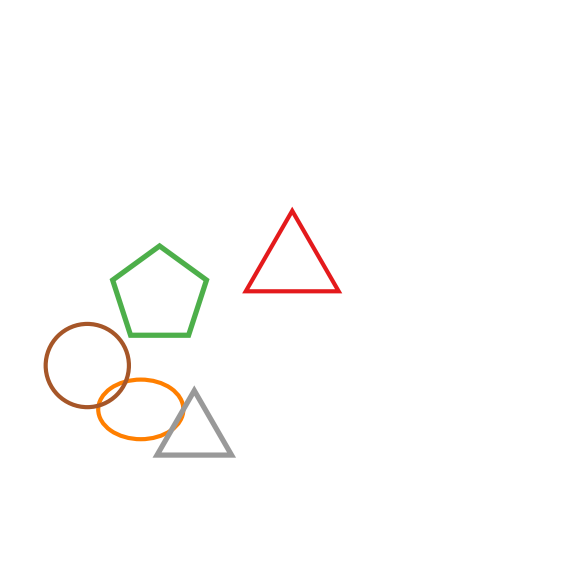[{"shape": "triangle", "thickness": 2, "radius": 0.46, "center": [0.506, 0.541]}, {"shape": "pentagon", "thickness": 2.5, "radius": 0.43, "center": [0.276, 0.488]}, {"shape": "oval", "thickness": 2, "radius": 0.37, "center": [0.244, 0.29]}, {"shape": "circle", "thickness": 2, "radius": 0.36, "center": [0.151, 0.366]}, {"shape": "triangle", "thickness": 2.5, "radius": 0.37, "center": [0.336, 0.248]}]